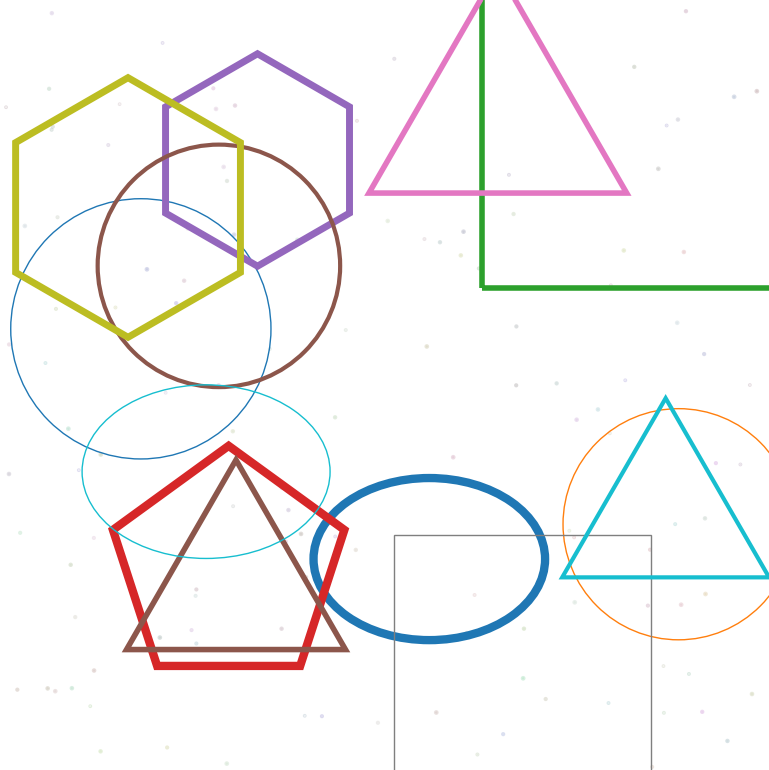[{"shape": "oval", "thickness": 3, "radius": 0.75, "center": [0.558, 0.274]}, {"shape": "circle", "thickness": 0.5, "radius": 0.84, "center": [0.183, 0.573]}, {"shape": "circle", "thickness": 0.5, "radius": 0.75, "center": [0.881, 0.319]}, {"shape": "square", "thickness": 2, "radius": 0.99, "center": [0.824, 0.825]}, {"shape": "pentagon", "thickness": 3, "radius": 0.79, "center": [0.297, 0.263]}, {"shape": "hexagon", "thickness": 2.5, "radius": 0.69, "center": [0.334, 0.792]}, {"shape": "triangle", "thickness": 2, "radius": 0.82, "center": [0.306, 0.238]}, {"shape": "circle", "thickness": 1.5, "radius": 0.79, "center": [0.284, 0.655]}, {"shape": "triangle", "thickness": 2, "radius": 0.97, "center": [0.647, 0.846]}, {"shape": "square", "thickness": 0.5, "radius": 0.83, "center": [0.678, 0.138]}, {"shape": "hexagon", "thickness": 2.5, "radius": 0.84, "center": [0.166, 0.731]}, {"shape": "oval", "thickness": 0.5, "radius": 0.81, "center": [0.268, 0.387]}, {"shape": "triangle", "thickness": 1.5, "radius": 0.78, "center": [0.864, 0.328]}]